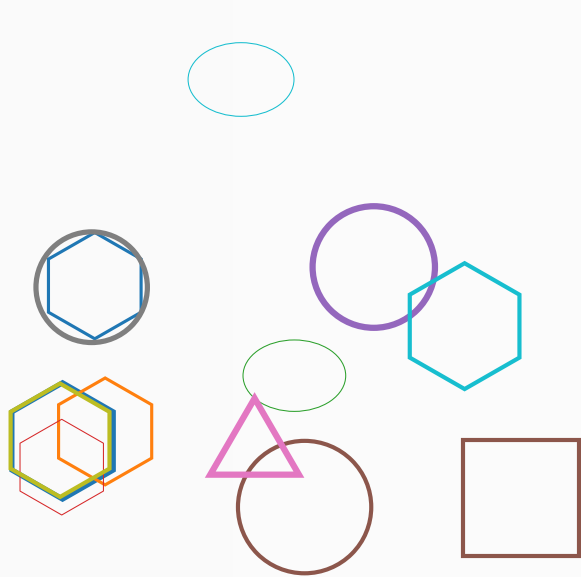[{"shape": "hexagon", "thickness": 1.5, "radius": 0.46, "center": [0.163, 0.505]}, {"shape": "hexagon", "thickness": 2.5, "radius": 0.5, "center": [0.108, 0.236]}, {"shape": "hexagon", "thickness": 1.5, "radius": 0.46, "center": [0.181, 0.252]}, {"shape": "oval", "thickness": 0.5, "radius": 0.44, "center": [0.506, 0.349]}, {"shape": "hexagon", "thickness": 0.5, "radius": 0.41, "center": [0.106, 0.19]}, {"shape": "circle", "thickness": 3, "radius": 0.53, "center": [0.643, 0.537]}, {"shape": "square", "thickness": 2, "radius": 0.5, "center": [0.896, 0.137]}, {"shape": "circle", "thickness": 2, "radius": 0.57, "center": [0.524, 0.121]}, {"shape": "triangle", "thickness": 3, "radius": 0.44, "center": [0.438, 0.221]}, {"shape": "circle", "thickness": 2.5, "radius": 0.48, "center": [0.158, 0.502]}, {"shape": "hexagon", "thickness": 2, "radius": 0.49, "center": [0.103, 0.237]}, {"shape": "oval", "thickness": 0.5, "radius": 0.46, "center": [0.415, 0.861]}, {"shape": "hexagon", "thickness": 2, "radius": 0.54, "center": [0.799, 0.434]}]